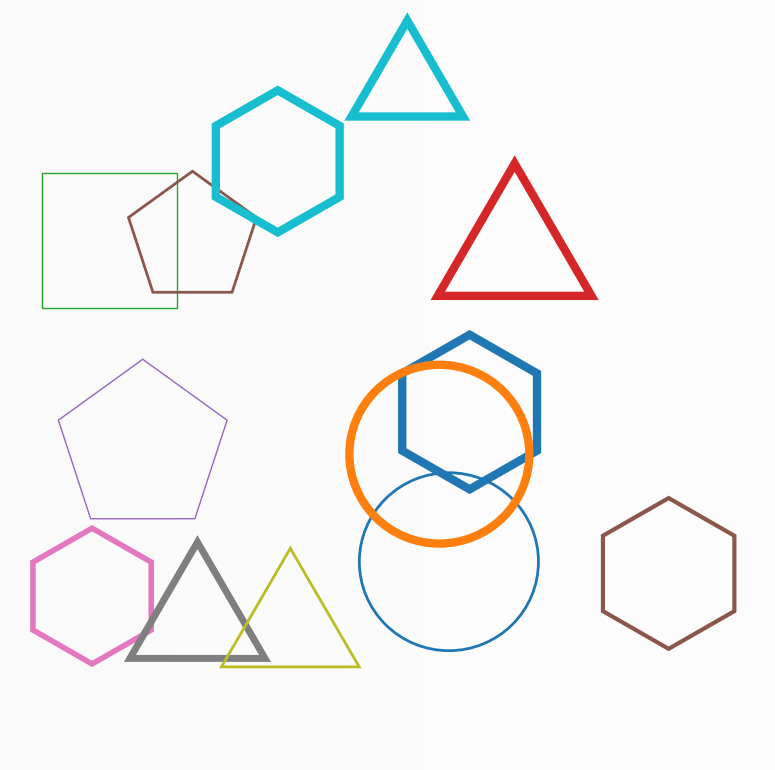[{"shape": "circle", "thickness": 1, "radius": 0.58, "center": [0.579, 0.271]}, {"shape": "hexagon", "thickness": 3, "radius": 0.5, "center": [0.606, 0.465]}, {"shape": "circle", "thickness": 3, "radius": 0.58, "center": [0.567, 0.41]}, {"shape": "square", "thickness": 0.5, "radius": 0.44, "center": [0.141, 0.688]}, {"shape": "triangle", "thickness": 3, "radius": 0.57, "center": [0.664, 0.673]}, {"shape": "pentagon", "thickness": 0.5, "radius": 0.57, "center": [0.184, 0.419]}, {"shape": "pentagon", "thickness": 1, "radius": 0.43, "center": [0.248, 0.691]}, {"shape": "hexagon", "thickness": 1.5, "radius": 0.49, "center": [0.863, 0.255]}, {"shape": "hexagon", "thickness": 2, "radius": 0.44, "center": [0.119, 0.226]}, {"shape": "triangle", "thickness": 2.5, "radius": 0.5, "center": [0.255, 0.195]}, {"shape": "triangle", "thickness": 1, "radius": 0.51, "center": [0.375, 0.185]}, {"shape": "triangle", "thickness": 3, "radius": 0.42, "center": [0.526, 0.89]}, {"shape": "hexagon", "thickness": 3, "radius": 0.46, "center": [0.358, 0.79]}]